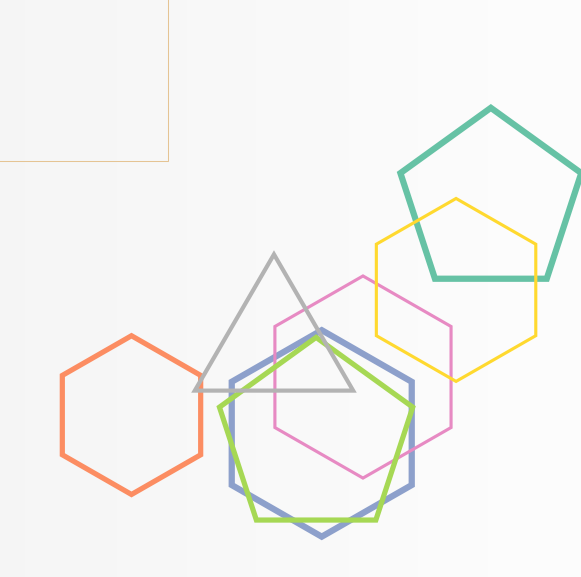[{"shape": "pentagon", "thickness": 3, "radius": 0.82, "center": [0.844, 0.649]}, {"shape": "hexagon", "thickness": 2.5, "radius": 0.69, "center": [0.226, 0.28]}, {"shape": "hexagon", "thickness": 3, "radius": 0.89, "center": [0.554, 0.249]}, {"shape": "hexagon", "thickness": 1.5, "radius": 0.87, "center": [0.624, 0.346]}, {"shape": "pentagon", "thickness": 2.5, "radius": 0.87, "center": [0.544, 0.24]}, {"shape": "hexagon", "thickness": 1.5, "radius": 0.79, "center": [0.785, 0.497]}, {"shape": "square", "thickness": 0.5, "radius": 0.79, "center": [0.132, 0.878]}, {"shape": "triangle", "thickness": 2, "radius": 0.79, "center": [0.471, 0.401]}]